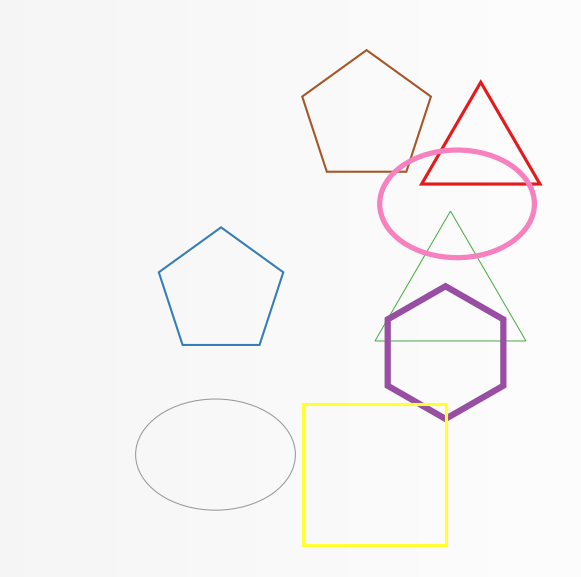[{"shape": "triangle", "thickness": 1.5, "radius": 0.59, "center": [0.827, 0.739]}, {"shape": "pentagon", "thickness": 1, "radius": 0.56, "center": [0.38, 0.493]}, {"shape": "triangle", "thickness": 0.5, "radius": 0.75, "center": [0.775, 0.484]}, {"shape": "hexagon", "thickness": 3, "radius": 0.57, "center": [0.766, 0.389]}, {"shape": "square", "thickness": 1.5, "radius": 0.61, "center": [0.644, 0.178]}, {"shape": "pentagon", "thickness": 1, "radius": 0.58, "center": [0.631, 0.796]}, {"shape": "oval", "thickness": 2.5, "radius": 0.67, "center": [0.786, 0.646]}, {"shape": "oval", "thickness": 0.5, "radius": 0.69, "center": [0.371, 0.212]}]